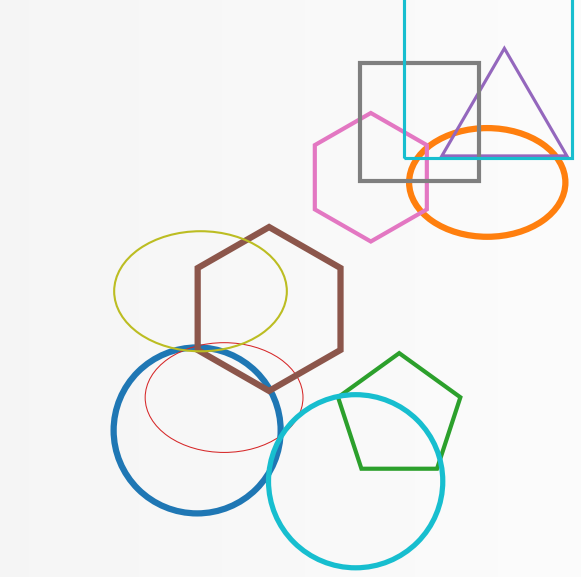[{"shape": "circle", "thickness": 3, "radius": 0.72, "center": [0.339, 0.254]}, {"shape": "oval", "thickness": 3, "radius": 0.67, "center": [0.838, 0.683]}, {"shape": "pentagon", "thickness": 2, "radius": 0.55, "center": [0.687, 0.277]}, {"shape": "oval", "thickness": 0.5, "radius": 0.68, "center": [0.386, 0.311]}, {"shape": "triangle", "thickness": 1.5, "radius": 0.62, "center": [0.868, 0.791]}, {"shape": "hexagon", "thickness": 3, "radius": 0.71, "center": [0.463, 0.464]}, {"shape": "hexagon", "thickness": 2, "radius": 0.56, "center": [0.638, 0.692]}, {"shape": "square", "thickness": 2, "radius": 0.51, "center": [0.722, 0.788]}, {"shape": "oval", "thickness": 1, "radius": 0.74, "center": [0.345, 0.495]}, {"shape": "square", "thickness": 1.5, "radius": 0.72, "center": [0.839, 0.87]}, {"shape": "circle", "thickness": 2.5, "radius": 0.75, "center": [0.612, 0.166]}]